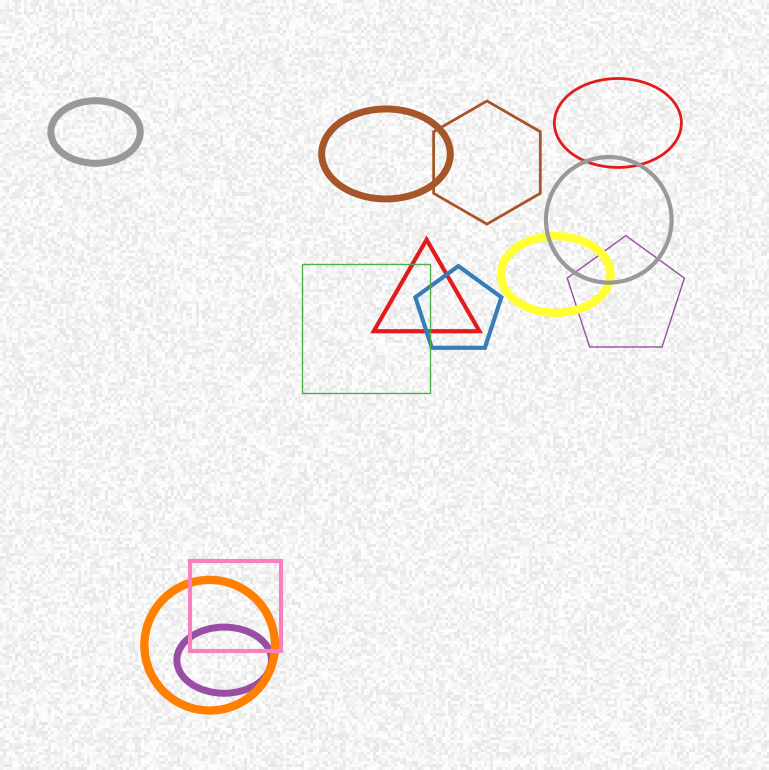[{"shape": "oval", "thickness": 1, "radius": 0.41, "center": [0.802, 0.84]}, {"shape": "triangle", "thickness": 1.5, "radius": 0.4, "center": [0.554, 0.609]}, {"shape": "pentagon", "thickness": 1.5, "radius": 0.29, "center": [0.595, 0.596]}, {"shape": "square", "thickness": 0.5, "radius": 0.42, "center": [0.475, 0.574]}, {"shape": "pentagon", "thickness": 0.5, "radius": 0.4, "center": [0.813, 0.614]}, {"shape": "oval", "thickness": 2.5, "radius": 0.31, "center": [0.291, 0.143]}, {"shape": "circle", "thickness": 3, "radius": 0.42, "center": [0.272, 0.162]}, {"shape": "oval", "thickness": 3, "radius": 0.36, "center": [0.722, 0.644]}, {"shape": "oval", "thickness": 2.5, "radius": 0.42, "center": [0.501, 0.8]}, {"shape": "hexagon", "thickness": 1, "radius": 0.4, "center": [0.632, 0.789]}, {"shape": "square", "thickness": 1.5, "radius": 0.29, "center": [0.306, 0.213]}, {"shape": "circle", "thickness": 1.5, "radius": 0.41, "center": [0.791, 0.715]}, {"shape": "oval", "thickness": 2.5, "radius": 0.29, "center": [0.124, 0.829]}]